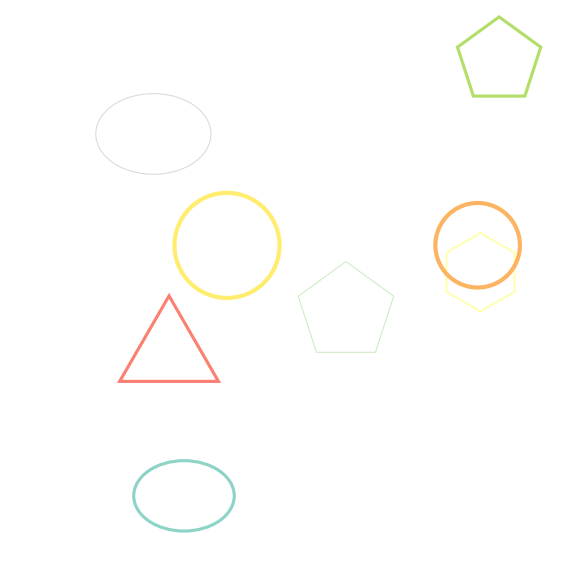[{"shape": "oval", "thickness": 1.5, "radius": 0.44, "center": [0.319, 0.141]}, {"shape": "hexagon", "thickness": 1, "radius": 0.34, "center": [0.832, 0.528]}, {"shape": "triangle", "thickness": 1.5, "radius": 0.49, "center": [0.293, 0.388]}, {"shape": "circle", "thickness": 2, "radius": 0.37, "center": [0.827, 0.574]}, {"shape": "pentagon", "thickness": 1.5, "radius": 0.38, "center": [0.864, 0.894]}, {"shape": "oval", "thickness": 0.5, "radius": 0.5, "center": [0.266, 0.767]}, {"shape": "pentagon", "thickness": 0.5, "radius": 0.43, "center": [0.599, 0.459]}, {"shape": "circle", "thickness": 2, "radius": 0.45, "center": [0.393, 0.574]}]